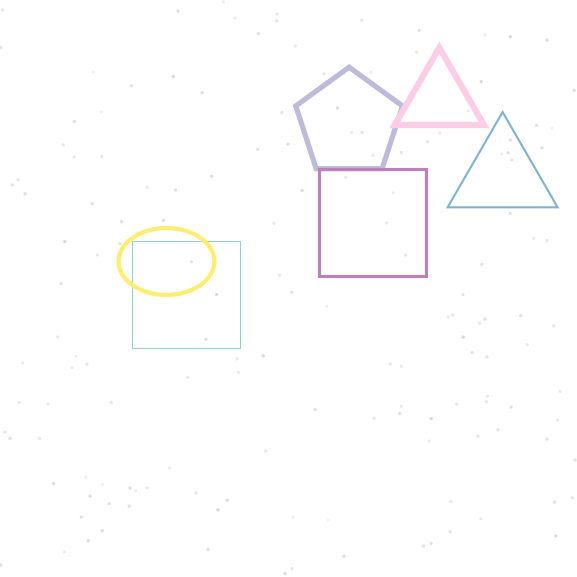[{"shape": "square", "thickness": 0.5, "radius": 0.46, "center": [0.322, 0.489]}, {"shape": "pentagon", "thickness": 2.5, "radius": 0.49, "center": [0.605, 0.786]}, {"shape": "triangle", "thickness": 1, "radius": 0.55, "center": [0.87, 0.695]}, {"shape": "triangle", "thickness": 3, "radius": 0.45, "center": [0.761, 0.827]}, {"shape": "square", "thickness": 1.5, "radius": 0.46, "center": [0.645, 0.614]}, {"shape": "oval", "thickness": 2, "radius": 0.41, "center": [0.288, 0.546]}]